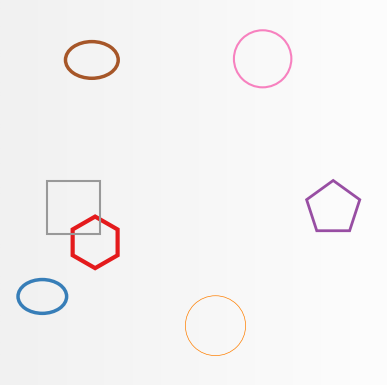[{"shape": "hexagon", "thickness": 3, "radius": 0.33, "center": [0.245, 0.37]}, {"shape": "oval", "thickness": 2.5, "radius": 0.31, "center": [0.109, 0.23]}, {"shape": "pentagon", "thickness": 2, "radius": 0.36, "center": [0.86, 0.459]}, {"shape": "circle", "thickness": 0.5, "radius": 0.39, "center": [0.556, 0.154]}, {"shape": "oval", "thickness": 2.5, "radius": 0.34, "center": [0.237, 0.844]}, {"shape": "circle", "thickness": 1.5, "radius": 0.37, "center": [0.678, 0.847]}, {"shape": "square", "thickness": 1.5, "radius": 0.34, "center": [0.19, 0.461]}]